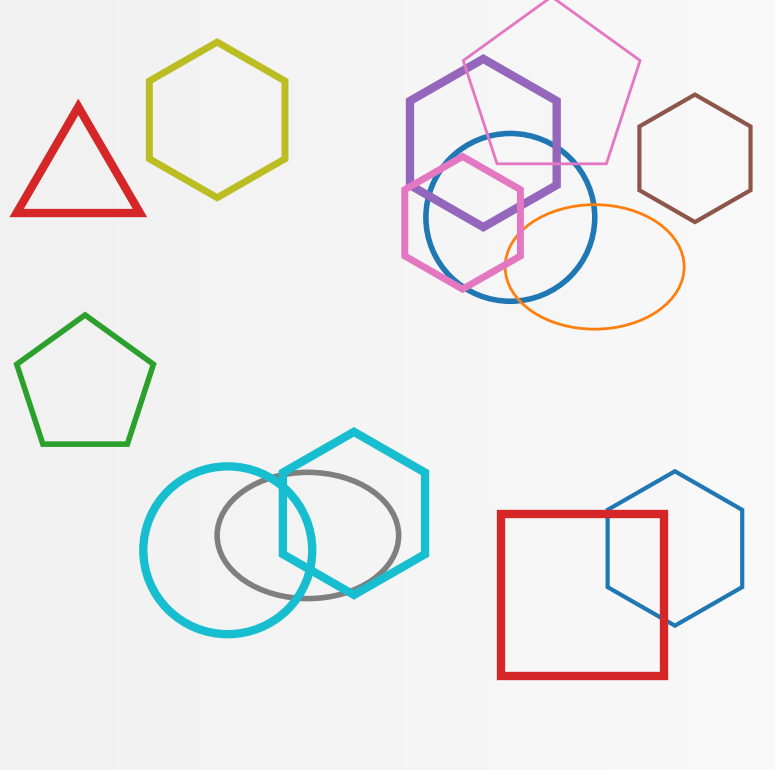[{"shape": "circle", "thickness": 2, "radius": 0.54, "center": [0.658, 0.718]}, {"shape": "hexagon", "thickness": 1.5, "radius": 0.5, "center": [0.871, 0.288]}, {"shape": "oval", "thickness": 1, "radius": 0.58, "center": [0.767, 0.653]}, {"shape": "pentagon", "thickness": 2, "radius": 0.46, "center": [0.11, 0.498]}, {"shape": "triangle", "thickness": 3, "radius": 0.46, "center": [0.101, 0.769]}, {"shape": "square", "thickness": 3, "radius": 0.53, "center": [0.751, 0.227]}, {"shape": "hexagon", "thickness": 3, "radius": 0.55, "center": [0.624, 0.814]}, {"shape": "hexagon", "thickness": 1.5, "radius": 0.41, "center": [0.897, 0.794]}, {"shape": "pentagon", "thickness": 1, "radius": 0.6, "center": [0.712, 0.884]}, {"shape": "hexagon", "thickness": 2.5, "radius": 0.43, "center": [0.597, 0.711]}, {"shape": "oval", "thickness": 2, "radius": 0.59, "center": [0.397, 0.305]}, {"shape": "hexagon", "thickness": 2.5, "radius": 0.51, "center": [0.28, 0.844]}, {"shape": "circle", "thickness": 3, "radius": 0.54, "center": [0.294, 0.285]}, {"shape": "hexagon", "thickness": 3, "radius": 0.53, "center": [0.457, 0.333]}]